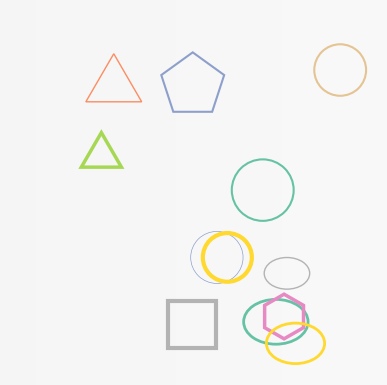[{"shape": "oval", "thickness": 2, "radius": 0.42, "center": [0.712, 0.164]}, {"shape": "circle", "thickness": 1.5, "radius": 0.4, "center": [0.678, 0.506]}, {"shape": "triangle", "thickness": 1, "radius": 0.42, "center": [0.294, 0.777]}, {"shape": "pentagon", "thickness": 1.5, "radius": 0.43, "center": [0.497, 0.779]}, {"shape": "circle", "thickness": 0.5, "radius": 0.34, "center": [0.56, 0.331]}, {"shape": "hexagon", "thickness": 2.5, "radius": 0.29, "center": [0.733, 0.178]}, {"shape": "triangle", "thickness": 2.5, "radius": 0.3, "center": [0.262, 0.596]}, {"shape": "circle", "thickness": 3, "radius": 0.32, "center": [0.587, 0.331]}, {"shape": "oval", "thickness": 2, "radius": 0.38, "center": [0.763, 0.108]}, {"shape": "circle", "thickness": 1.5, "radius": 0.33, "center": [0.878, 0.818]}, {"shape": "square", "thickness": 3, "radius": 0.3, "center": [0.495, 0.156]}, {"shape": "oval", "thickness": 1, "radius": 0.29, "center": [0.74, 0.29]}]